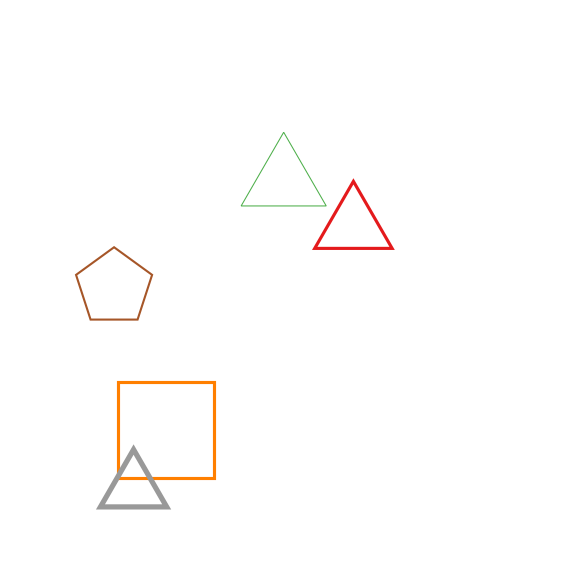[{"shape": "triangle", "thickness": 1.5, "radius": 0.39, "center": [0.612, 0.608]}, {"shape": "triangle", "thickness": 0.5, "radius": 0.43, "center": [0.491, 0.685]}, {"shape": "square", "thickness": 1.5, "radius": 0.42, "center": [0.287, 0.255]}, {"shape": "pentagon", "thickness": 1, "radius": 0.35, "center": [0.198, 0.502]}, {"shape": "triangle", "thickness": 2.5, "radius": 0.33, "center": [0.231, 0.154]}]